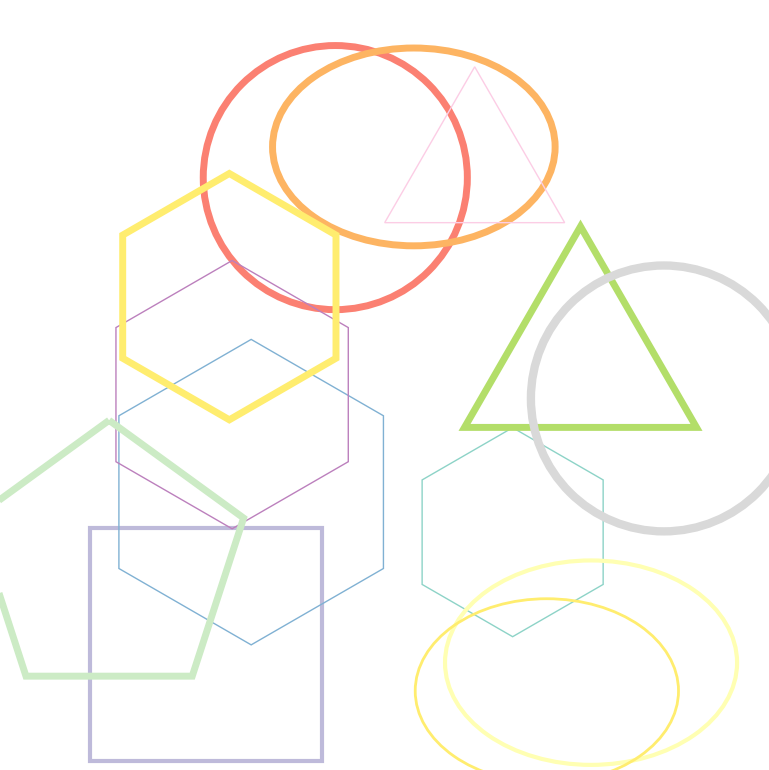[{"shape": "hexagon", "thickness": 0.5, "radius": 0.68, "center": [0.666, 0.309]}, {"shape": "oval", "thickness": 1.5, "radius": 0.95, "center": [0.768, 0.139]}, {"shape": "square", "thickness": 1.5, "radius": 0.76, "center": [0.268, 0.163]}, {"shape": "circle", "thickness": 2.5, "radius": 0.86, "center": [0.435, 0.769]}, {"shape": "hexagon", "thickness": 0.5, "radius": 0.99, "center": [0.326, 0.361]}, {"shape": "oval", "thickness": 2.5, "radius": 0.92, "center": [0.537, 0.809]}, {"shape": "triangle", "thickness": 2.5, "radius": 0.87, "center": [0.754, 0.532]}, {"shape": "triangle", "thickness": 0.5, "radius": 0.67, "center": [0.616, 0.778]}, {"shape": "circle", "thickness": 3, "radius": 0.86, "center": [0.862, 0.483]}, {"shape": "hexagon", "thickness": 0.5, "radius": 0.87, "center": [0.301, 0.487]}, {"shape": "pentagon", "thickness": 2.5, "radius": 0.92, "center": [0.142, 0.27]}, {"shape": "oval", "thickness": 1, "radius": 0.85, "center": [0.71, 0.103]}, {"shape": "hexagon", "thickness": 2.5, "radius": 0.8, "center": [0.298, 0.615]}]